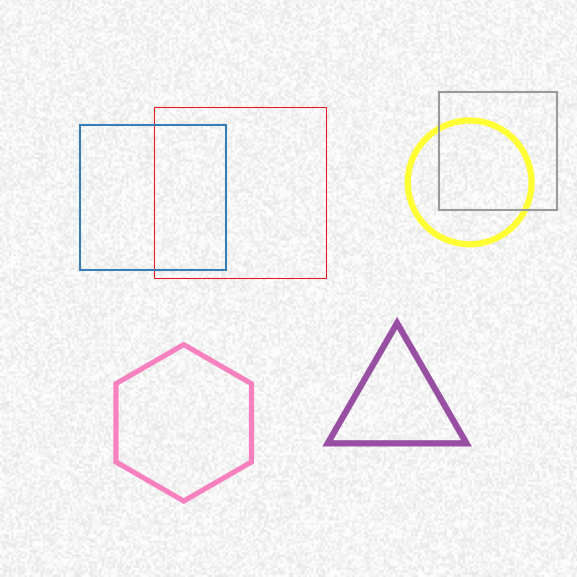[{"shape": "square", "thickness": 0.5, "radius": 0.74, "center": [0.416, 0.666]}, {"shape": "square", "thickness": 1, "radius": 0.63, "center": [0.265, 0.657]}, {"shape": "triangle", "thickness": 3, "radius": 0.69, "center": [0.688, 0.301]}, {"shape": "circle", "thickness": 3, "radius": 0.54, "center": [0.813, 0.683]}, {"shape": "hexagon", "thickness": 2.5, "radius": 0.68, "center": [0.318, 0.267]}, {"shape": "square", "thickness": 1, "radius": 0.51, "center": [0.862, 0.738]}]